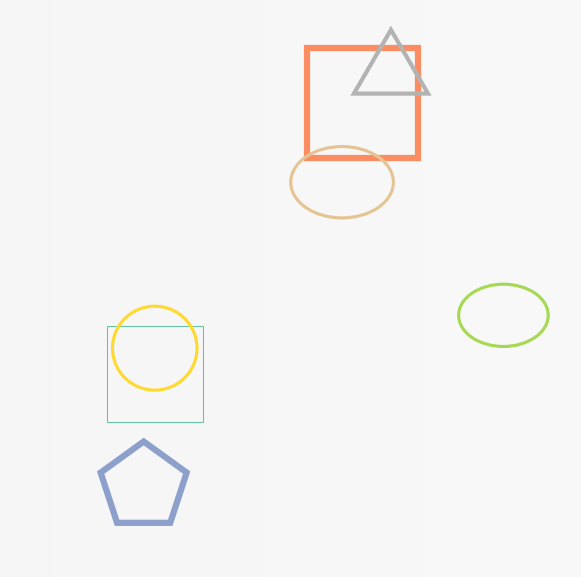[{"shape": "square", "thickness": 0.5, "radius": 0.42, "center": [0.267, 0.352]}, {"shape": "square", "thickness": 3, "radius": 0.48, "center": [0.623, 0.821]}, {"shape": "pentagon", "thickness": 3, "radius": 0.39, "center": [0.247, 0.157]}, {"shape": "oval", "thickness": 1.5, "radius": 0.39, "center": [0.866, 0.453]}, {"shape": "circle", "thickness": 1.5, "radius": 0.36, "center": [0.266, 0.396]}, {"shape": "oval", "thickness": 1.5, "radius": 0.44, "center": [0.588, 0.684]}, {"shape": "triangle", "thickness": 2, "radius": 0.37, "center": [0.673, 0.874]}]